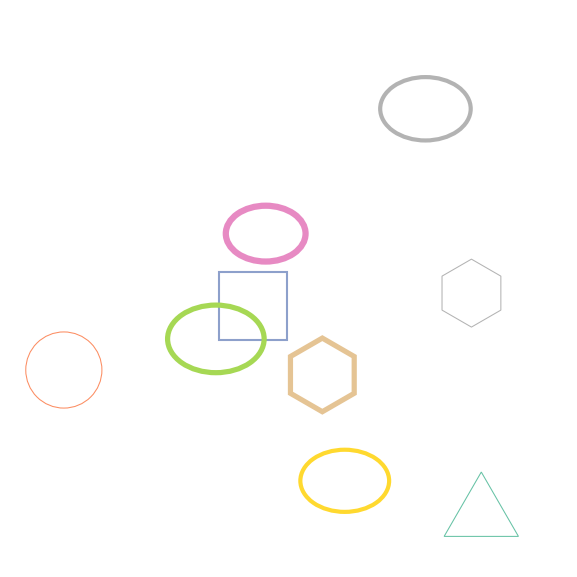[{"shape": "triangle", "thickness": 0.5, "radius": 0.37, "center": [0.833, 0.107]}, {"shape": "circle", "thickness": 0.5, "radius": 0.33, "center": [0.111, 0.358]}, {"shape": "square", "thickness": 1, "radius": 0.3, "center": [0.438, 0.47]}, {"shape": "oval", "thickness": 3, "radius": 0.35, "center": [0.46, 0.595]}, {"shape": "oval", "thickness": 2.5, "radius": 0.42, "center": [0.374, 0.412]}, {"shape": "oval", "thickness": 2, "radius": 0.38, "center": [0.597, 0.167]}, {"shape": "hexagon", "thickness": 2.5, "radius": 0.32, "center": [0.558, 0.35]}, {"shape": "hexagon", "thickness": 0.5, "radius": 0.29, "center": [0.816, 0.492]}, {"shape": "oval", "thickness": 2, "radius": 0.39, "center": [0.737, 0.811]}]